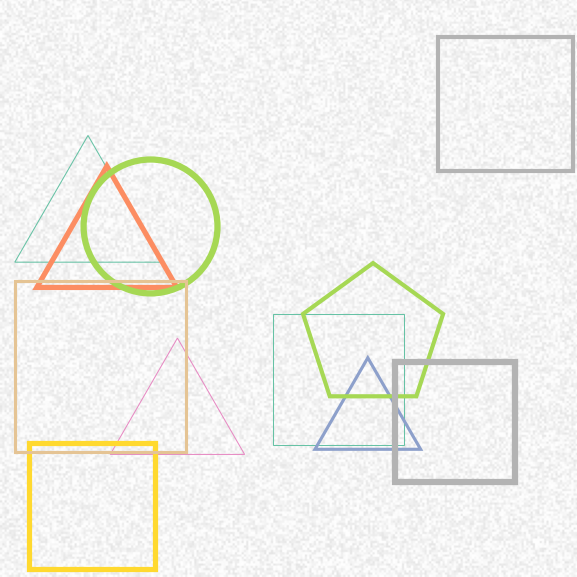[{"shape": "triangle", "thickness": 0.5, "radius": 0.73, "center": [0.152, 0.618]}, {"shape": "square", "thickness": 0.5, "radius": 0.57, "center": [0.586, 0.342]}, {"shape": "triangle", "thickness": 2.5, "radius": 0.7, "center": [0.185, 0.571]}, {"shape": "triangle", "thickness": 1.5, "radius": 0.53, "center": [0.637, 0.274]}, {"shape": "triangle", "thickness": 0.5, "radius": 0.67, "center": [0.307, 0.279]}, {"shape": "circle", "thickness": 3, "radius": 0.58, "center": [0.261, 0.607]}, {"shape": "pentagon", "thickness": 2, "radius": 0.64, "center": [0.646, 0.416]}, {"shape": "square", "thickness": 2.5, "radius": 0.55, "center": [0.159, 0.123]}, {"shape": "square", "thickness": 1.5, "radius": 0.74, "center": [0.174, 0.364]}, {"shape": "square", "thickness": 3, "radius": 0.52, "center": [0.788, 0.269]}, {"shape": "square", "thickness": 2, "radius": 0.58, "center": [0.875, 0.819]}]